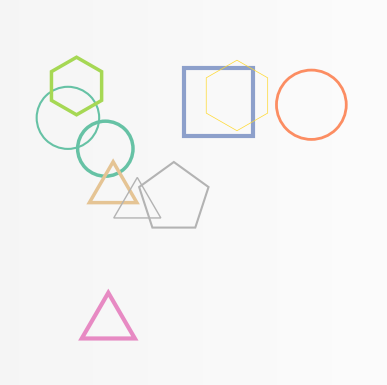[{"shape": "circle", "thickness": 1.5, "radius": 0.4, "center": [0.175, 0.694]}, {"shape": "circle", "thickness": 2.5, "radius": 0.36, "center": [0.272, 0.614]}, {"shape": "circle", "thickness": 2, "radius": 0.45, "center": [0.804, 0.728]}, {"shape": "square", "thickness": 3, "radius": 0.44, "center": [0.563, 0.735]}, {"shape": "triangle", "thickness": 3, "radius": 0.4, "center": [0.28, 0.16]}, {"shape": "hexagon", "thickness": 2.5, "radius": 0.37, "center": [0.198, 0.777]}, {"shape": "hexagon", "thickness": 0.5, "radius": 0.46, "center": [0.612, 0.752]}, {"shape": "triangle", "thickness": 2.5, "radius": 0.35, "center": [0.292, 0.509]}, {"shape": "triangle", "thickness": 1, "radius": 0.35, "center": [0.354, 0.469]}, {"shape": "pentagon", "thickness": 1.5, "radius": 0.47, "center": [0.449, 0.485]}]